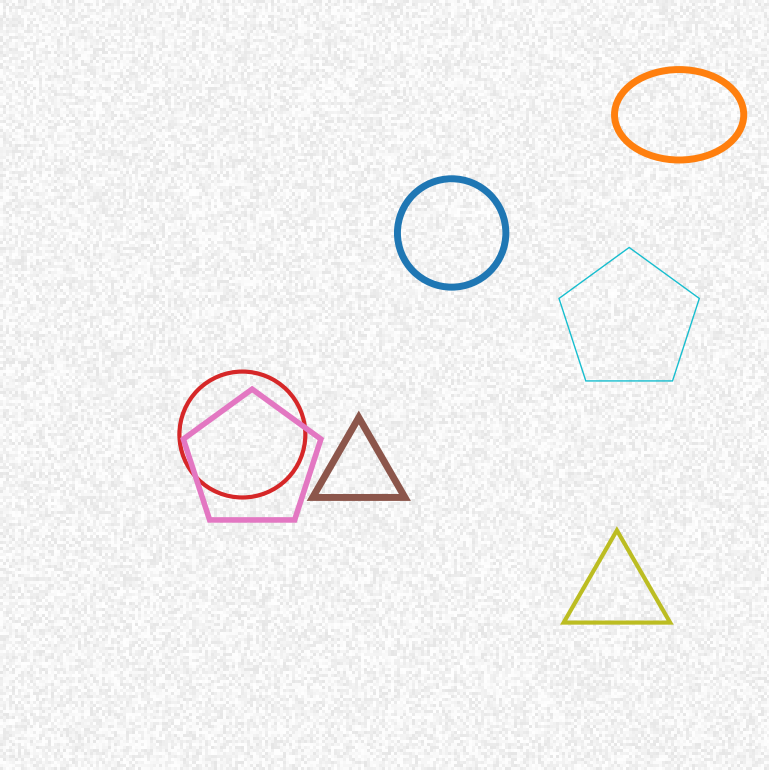[{"shape": "circle", "thickness": 2.5, "radius": 0.35, "center": [0.587, 0.697]}, {"shape": "oval", "thickness": 2.5, "radius": 0.42, "center": [0.882, 0.851]}, {"shape": "circle", "thickness": 1.5, "radius": 0.41, "center": [0.315, 0.436]}, {"shape": "triangle", "thickness": 2.5, "radius": 0.35, "center": [0.466, 0.389]}, {"shape": "pentagon", "thickness": 2, "radius": 0.47, "center": [0.327, 0.401]}, {"shape": "triangle", "thickness": 1.5, "radius": 0.4, "center": [0.801, 0.231]}, {"shape": "pentagon", "thickness": 0.5, "radius": 0.48, "center": [0.817, 0.583]}]